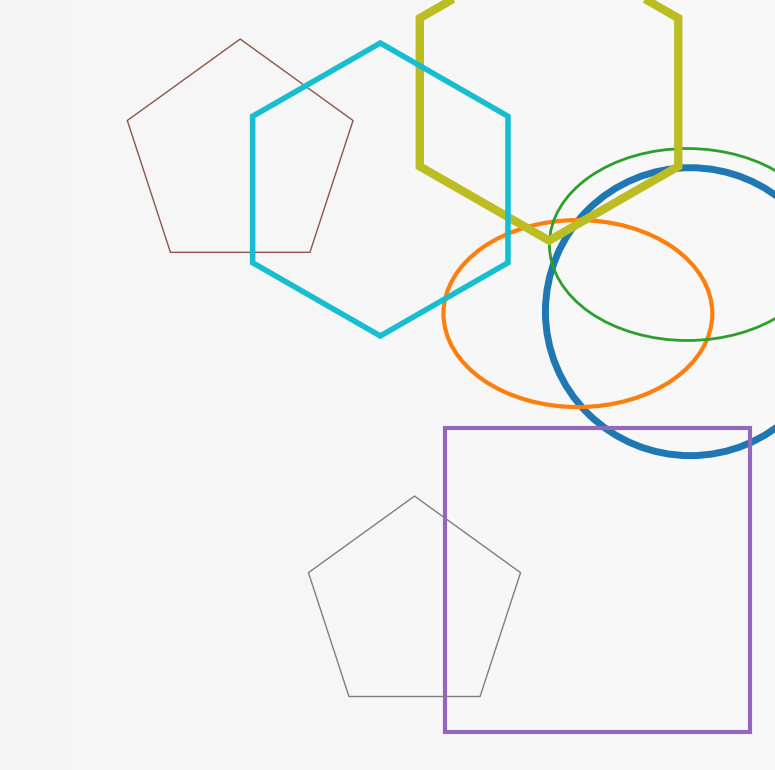[{"shape": "circle", "thickness": 2.5, "radius": 0.93, "center": [0.891, 0.595]}, {"shape": "oval", "thickness": 1.5, "radius": 0.87, "center": [0.746, 0.593]}, {"shape": "oval", "thickness": 1, "radius": 0.89, "center": [0.887, 0.682]}, {"shape": "square", "thickness": 1.5, "radius": 0.99, "center": [0.771, 0.247]}, {"shape": "pentagon", "thickness": 0.5, "radius": 0.77, "center": [0.31, 0.796]}, {"shape": "pentagon", "thickness": 0.5, "radius": 0.72, "center": [0.535, 0.212]}, {"shape": "hexagon", "thickness": 3, "radius": 0.96, "center": [0.708, 0.88]}, {"shape": "hexagon", "thickness": 2, "radius": 0.95, "center": [0.491, 0.754]}]